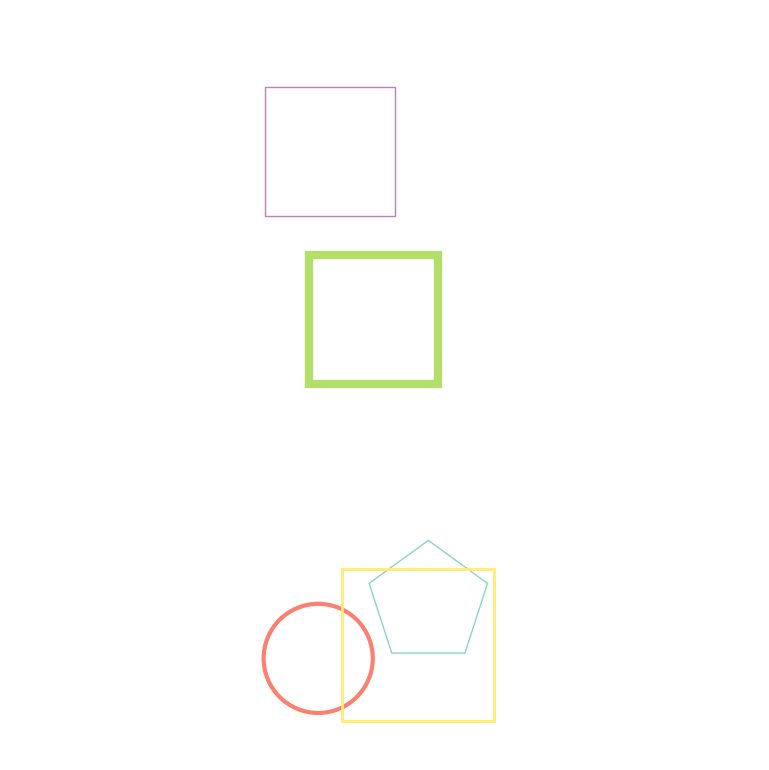[{"shape": "pentagon", "thickness": 0.5, "radius": 0.4, "center": [0.556, 0.217]}, {"shape": "circle", "thickness": 1.5, "radius": 0.35, "center": [0.413, 0.145]}, {"shape": "square", "thickness": 3, "radius": 0.42, "center": [0.485, 0.585]}, {"shape": "square", "thickness": 0.5, "radius": 0.42, "center": [0.429, 0.803]}, {"shape": "square", "thickness": 1, "radius": 0.49, "center": [0.543, 0.163]}]